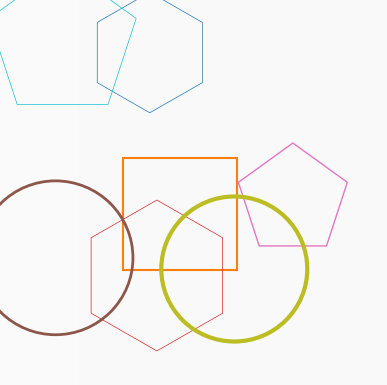[{"shape": "hexagon", "thickness": 0.5, "radius": 0.78, "center": [0.387, 0.864]}, {"shape": "square", "thickness": 1.5, "radius": 0.73, "center": [0.465, 0.444]}, {"shape": "hexagon", "thickness": 0.5, "radius": 0.98, "center": [0.405, 0.284]}, {"shape": "circle", "thickness": 2, "radius": 1.0, "center": [0.143, 0.33]}, {"shape": "pentagon", "thickness": 1, "radius": 0.74, "center": [0.756, 0.481]}, {"shape": "circle", "thickness": 3, "radius": 0.94, "center": [0.605, 0.301]}, {"shape": "pentagon", "thickness": 0.5, "radius": 1.0, "center": [0.162, 0.89]}]